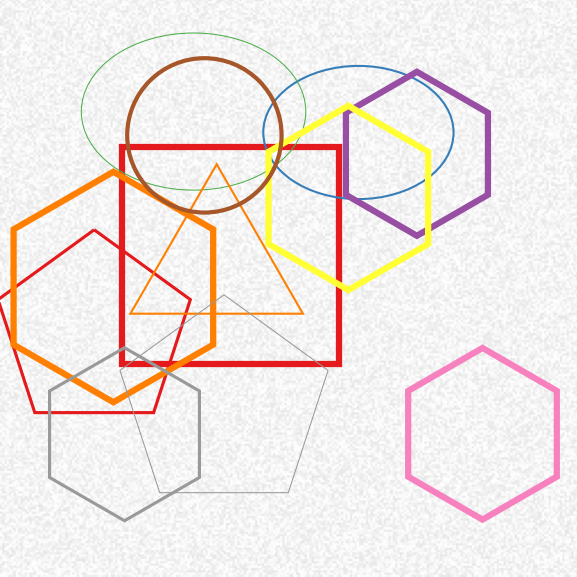[{"shape": "square", "thickness": 3, "radius": 0.94, "center": [0.4, 0.557]}, {"shape": "pentagon", "thickness": 1.5, "radius": 0.88, "center": [0.163, 0.426]}, {"shape": "oval", "thickness": 1, "radius": 0.82, "center": [0.621, 0.77]}, {"shape": "oval", "thickness": 0.5, "radius": 0.97, "center": [0.335, 0.806]}, {"shape": "hexagon", "thickness": 3, "radius": 0.71, "center": [0.722, 0.733]}, {"shape": "triangle", "thickness": 1, "radius": 0.86, "center": [0.375, 0.542]}, {"shape": "hexagon", "thickness": 3, "radius": 1.0, "center": [0.196, 0.502]}, {"shape": "hexagon", "thickness": 3, "radius": 0.8, "center": [0.603, 0.656]}, {"shape": "circle", "thickness": 2, "radius": 0.67, "center": [0.354, 0.765]}, {"shape": "hexagon", "thickness": 3, "radius": 0.74, "center": [0.835, 0.248]}, {"shape": "hexagon", "thickness": 1.5, "radius": 0.75, "center": [0.216, 0.247]}, {"shape": "pentagon", "thickness": 0.5, "radius": 0.95, "center": [0.388, 0.299]}]